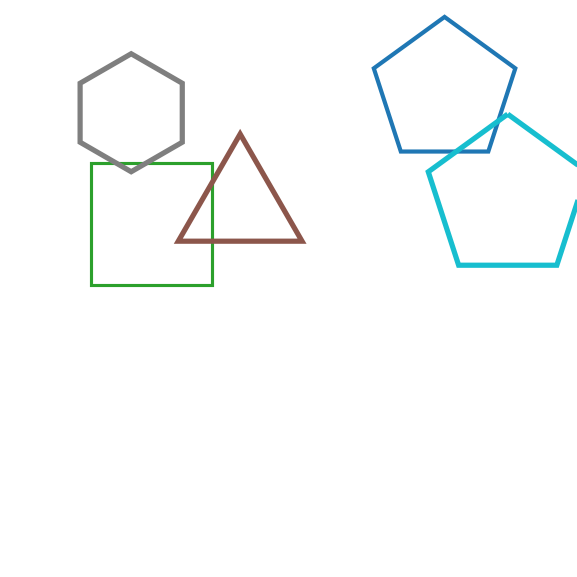[{"shape": "pentagon", "thickness": 2, "radius": 0.64, "center": [0.77, 0.841]}, {"shape": "square", "thickness": 1.5, "radius": 0.52, "center": [0.262, 0.611]}, {"shape": "triangle", "thickness": 2.5, "radius": 0.62, "center": [0.416, 0.643]}, {"shape": "hexagon", "thickness": 2.5, "radius": 0.51, "center": [0.227, 0.804]}, {"shape": "pentagon", "thickness": 2.5, "radius": 0.72, "center": [0.879, 0.657]}]